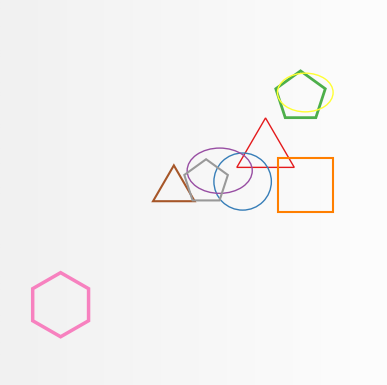[{"shape": "triangle", "thickness": 1, "radius": 0.43, "center": [0.685, 0.608]}, {"shape": "circle", "thickness": 1, "radius": 0.37, "center": [0.626, 0.528]}, {"shape": "pentagon", "thickness": 2, "radius": 0.34, "center": [0.776, 0.749]}, {"shape": "oval", "thickness": 1, "radius": 0.42, "center": [0.567, 0.557]}, {"shape": "square", "thickness": 1.5, "radius": 0.35, "center": [0.789, 0.519]}, {"shape": "oval", "thickness": 1, "radius": 0.36, "center": [0.788, 0.76]}, {"shape": "triangle", "thickness": 1.5, "radius": 0.31, "center": [0.449, 0.508]}, {"shape": "hexagon", "thickness": 2.5, "radius": 0.42, "center": [0.156, 0.209]}, {"shape": "pentagon", "thickness": 1.5, "radius": 0.3, "center": [0.532, 0.527]}]